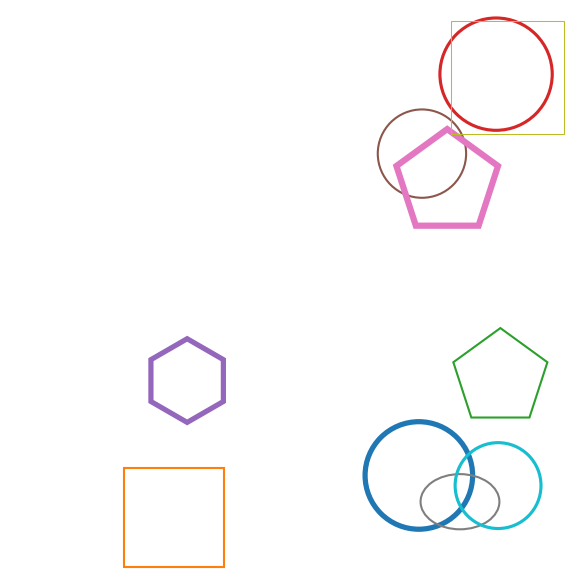[{"shape": "circle", "thickness": 2.5, "radius": 0.47, "center": [0.725, 0.176]}, {"shape": "square", "thickness": 1, "radius": 0.43, "center": [0.302, 0.103]}, {"shape": "pentagon", "thickness": 1, "radius": 0.43, "center": [0.866, 0.345]}, {"shape": "circle", "thickness": 1.5, "radius": 0.49, "center": [0.859, 0.871]}, {"shape": "hexagon", "thickness": 2.5, "radius": 0.36, "center": [0.324, 0.34]}, {"shape": "circle", "thickness": 1, "radius": 0.38, "center": [0.731, 0.733]}, {"shape": "pentagon", "thickness": 3, "radius": 0.46, "center": [0.774, 0.683]}, {"shape": "oval", "thickness": 1, "radius": 0.34, "center": [0.797, 0.13]}, {"shape": "square", "thickness": 0.5, "radius": 0.49, "center": [0.879, 0.865]}, {"shape": "circle", "thickness": 1.5, "radius": 0.37, "center": [0.862, 0.158]}]